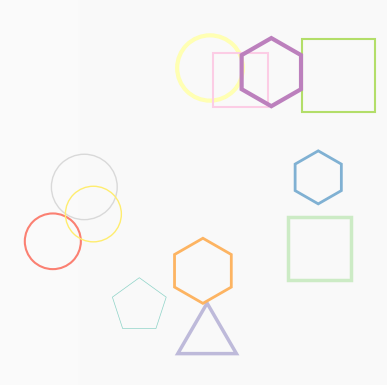[{"shape": "pentagon", "thickness": 0.5, "radius": 0.37, "center": [0.359, 0.206]}, {"shape": "circle", "thickness": 3, "radius": 0.42, "center": [0.542, 0.823]}, {"shape": "triangle", "thickness": 2.5, "radius": 0.44, "center": [0.534, 0.125]}, {"shape": "circle", "thickness": 1.5, "radius": 0.36, "center": [0.136, 0.373]}, {"shape": "hexagon", "thickness": 2, "radius": 0.34, "center": [0.821, 0.539]}, {"shape": "hexagon", "thickness": 2, "radius": 0.42, "center": [0.524, 0.297]}, {"shape": "square", "thickness": 1.5, "radius": 0.47, "center": [0.874, 0.805]}, {"shape": "square", "thickness": 1.5, "radius": 0.35, "center": [0.621, 0.792]}, {"shape": "circle", "thickness": 1, "radius": 0.42, "center": [0.218, 0.514]}, {"shape": "hexagon", "thickness": 3, "radius": 0.44, "center": [0.7, 0.813]}, {"shape": "square", "thickness": 2.5, "radius": 0.41, "center": [0.824, 0.354]}, {"shape": "circle", "thickness": 1, "radius": 0.36, "center": [0.241, 0.444]}]